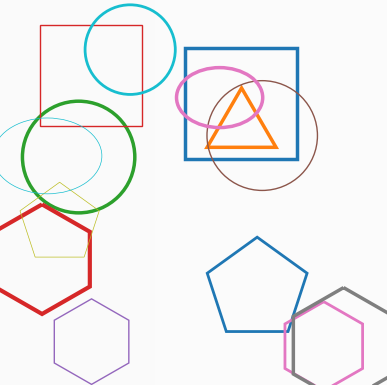[{"shape": "pentagon", "thickness": 2, "radius": 0.68, "center": [0.664, 0.248]}, {"shape": "square", "thickness": 2.5, "radius": 0.72, "center": [0.621, 0.732]}, {"shape": "triangle", "thickness": 2.5, "radius": 0.51, "center": [0.623, 0.669]}, {"shape": "circle", "thickness": 2.5, "radius": 0.73, "center": [0.203, 0.592]}, {"shape": "square", "thickness": 1, "radius": 0.66, "center": [0.234, 0.805]}, {"shape": "hexagon", "thickness": 3, "radius": 0.71, "center": [0.109, 0.327]}, {"shape": "hexagon", "thickness": 1, "radius": 0.56, "center": [0.236, 0.113]}, {"shape": "circle", "thickness": 1, "radius": 0.71, "center": [0.677, 0.648]}, {"shape": "hexagon", "thickness": 2, "radius": 0.58, "center": [0.836, 0.101]}, {"shape": "oval", "thickness": 2.5, "radius": 0.56, "center": [0.567, 0.747]}, {"shape": "hexagon", "thickness": 2.5, "radius": 0.75, "center": [0.887, 0.103]}, {"shape": "pentagon", "thickness": 0.5, "radius": 0.54, "center": [0.154, 0.419]}, {"shape": "oval", "thickness": 0.5, "radius": 0.7, "center": [0.122, 0.595]}, {"shape": "circle", "thickness": 2, "radius": 0.58, "center": [0.336, 0.871]}]